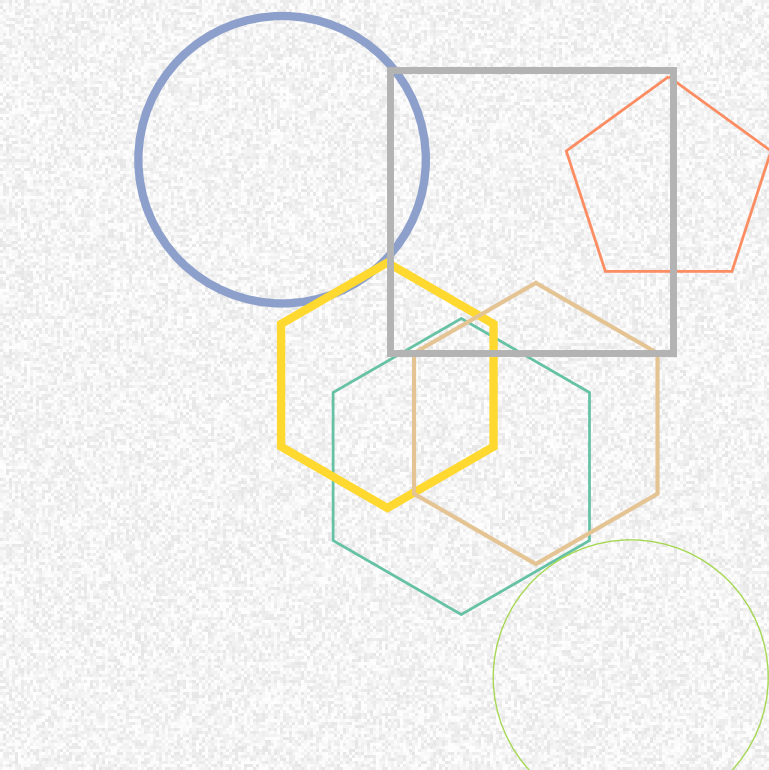[{"shape": "hexagon", "thickness": 1, "radius": 0.96, "center": [0.599, 0.394]}, {"shape": "pentagon", "thickness": 1, "radius": 0.7, "center": [0.868, 0.761]}, {"shape": "circle", "thickness": 3, "radius": 0.93, "center": [0.366, 0.793]}, {"shape": "circle", "thickness": 0.5, "radius": 0.89, "center": [0.819, 0.12]}, {"shape": "hexagon", "thickness": 3, "radius": 0.8, "center": [0.503, 0.5]}, {"shape": "hexagon", "thickness": 1.5, "radius": 0.91, "center": [0.696, 0.45]}, {"shape": "square", "thickness": 2.5, "radius": 0.92, "center": [0.69, 0.725]}]